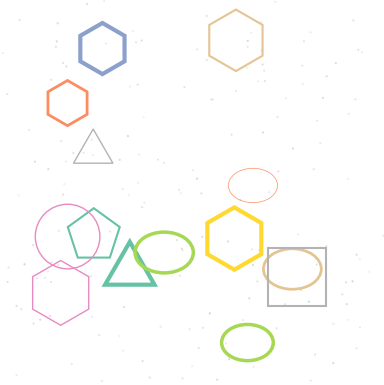[{"shape": "triangle", "thickness": 3, "radius": 0.37, "center": [0.337, 0.298]}, {"shape": "pentagon", "thickness": 1.5, "radius": 0.35, "center": [0.244, 0.388]}, {"shape": "oval", "thickness": 0.5, "radius": 0.32, "center": [0.657, 0.518]}, {"shape": "hexagon", "thickness": 2, "radius": 0.29, "center": [0.175, 0.732]}, {"shape": "hexagon", "thickness": 3, "radius": 0.33, "center": [0.266, 0.874]}, {"shape": "hexagon", "thickness": 1, "radius": 0.42, "center": [0.158, 0.239]}, {"shape": "circle", "thickness": 1, "radius": 0.42, "center": [0.176, 0.386]}, {"shape": "oval", "thickness": 2.5, "radius": 0.34, "center": [0.643, 0.11]}, {"shape": "oval", "thickness": 2.5, "radius": 0.38, "center": [0.426, 0.344]}, {"shape": "hexagon", "thickness": 3, "radius": 0.4, "center": [0.609, 0.38]}, {"shape": "oval", "thickness": 2, "radius": 0.38, "center": [0.759, 0.301]}, {"shape": "hexagon", "thickness": 1.5, "radius": 0.4, "center": [0.613, 0.895]}, {"shape": "square", "thickness": 1.5, "radius": 0.38, "center": [0.772, 0.281]}, {"shape": "triangle", "thickness": 1, "radius": 0.3, "center": [0.242, 0.606]}]